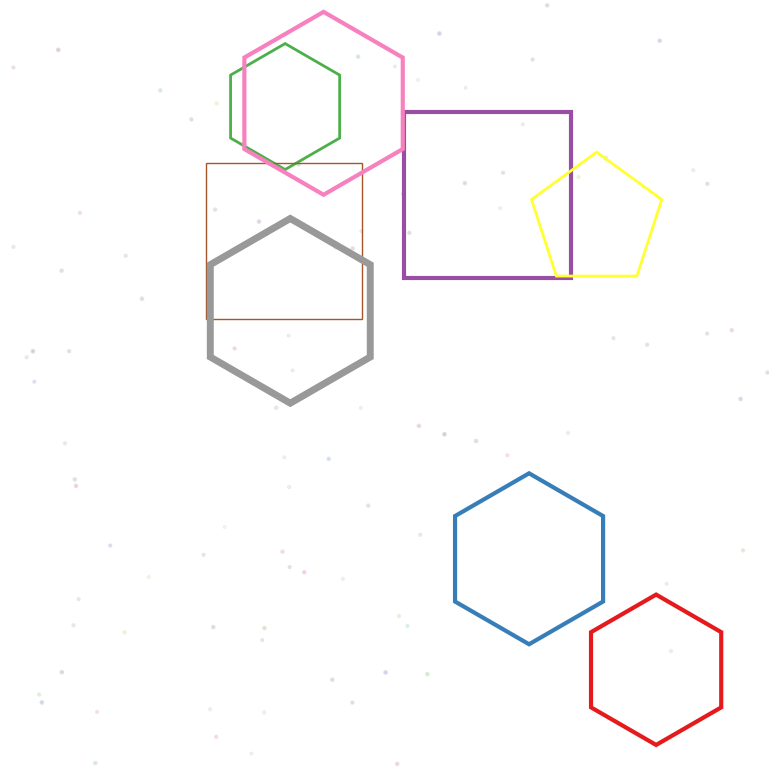[{"shape": "hexagon", "thickness": 1.5, "radius": 0.49, "center": [0.852, 0.13]}, {"shape": "hexagon", "thickness": 1.5, "radius": 0.56, "center": [0.687, 0.274]}, {"shape": "hexagon", "thickness": 1, "radius": 0.41, "center": [0.37, 0.862]}, {"shape": "square", "thickness": 1.5, "radius": 0.54, "center": [0.633, 0.747]}, {"shape": "pentagon", "thickness": 1, "radius": 0.44, "center": [0.775, 0.713]}, {"shape": "square", "thickness": 0.5, "radius": 0.51, "center": [0.369, 0.687]}, {"shape": "hexagon", "thickness": 1.5, "radius": 0.59, "center": [0.42, 0.866]}, {"shape": "hexagon", "thickness": 2.5, "radius": 0.6, "center": [0.377, 0.596]}]